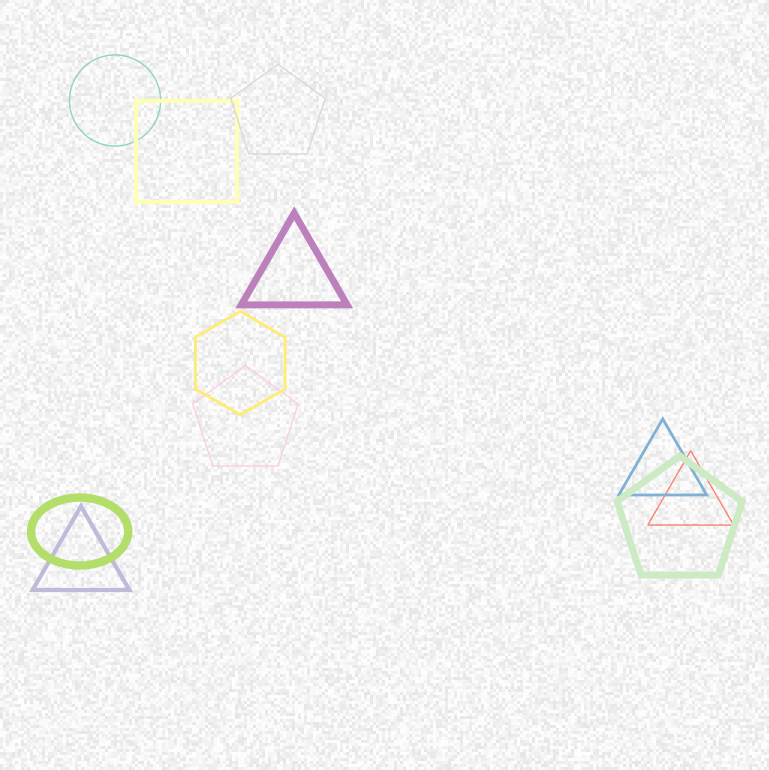[{"shape": "circle", "thickness": 0.5, "radius": 0.3, "center": [0.149, 0.869]}, {"shape": "square", "thickness": 1.5, "radius": 0.33, "center": [0.242, 0.803]}, {"shape": "triangle", "thickness": 1.5, "radius": 0.36, "center": [0.105, 0.27]}, {"shape": "triangle", "thickness": 0.5, "radius": 0.32, "center": [0.897, 0.35]}, {"shape": "triangle", "thickness": 1, "radius": 0.33, "center": [0.861, 0.39]}, {"shape": "oval", "thickness": 3, "radius": 0.32, "center": [0.103, 0.31]}, {"shape": "pentagon", "thickness": 0.5, "radius": 0.36, "center": [0.319, 0.453]}, {"shape": "pentagon", "thickness": 0.5, "radius": 0.32, "center": [0.361, 0.852]}, {"shape": "triangle", "thickness": 2.5, "radius": 0.4, "center": [0.382, 0.644]}, {"shape": "pentagon", "thickness": 2.5, "radius": 0.43, "center": [0.883, 0.322]}, {"shape": "hexagon", "thickness": 1, "radius": 0.34, "center": [0.312, 0.528]}]